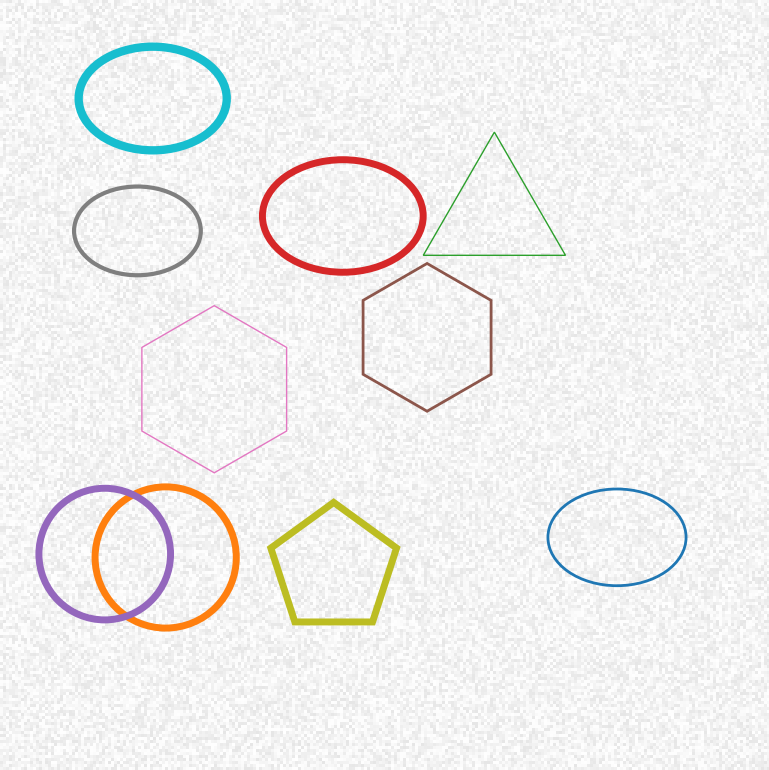[{"shape": "oval", "thickness": 1, "radius": 0.45, "center": [0.801, 0.302]}, {"shape": "circle", "thickness": 2.5, "radius": 0.46, "center": [0.215, 0.276]}, {"shape": "triangle", "thickness": 0.5, "radius": 0.53, "center": [0.642, 0.722]}, {"shape": "oval", "thickness": 2.5, "radius": 0.52, "center": [0.445, 0.72]}, {"shape": "circle", "thickness": 2.5, "radius": 0.43, "center": [0.136, 0.28]}, {"shape": "hexagon", "thickness": 1, "radius": 0.48, "center": [0.555, 0.562]}, {"shape": "hexagon", "thickness": 0.5, "radius": 0.54, "center": [0.278, 0.495]}, {"shape": "oval", "thickness": 1.5, "radius": 0.41, "center": [0.178, 0.7]}, {"shape": "pentagon", "thickness": 2.5, "radius": 0.43, "center": [0.433, 0.262]}, {"shape": "oval", "thickness": 3, "radius": 0.48, "center": [0.198, 0.872]}]